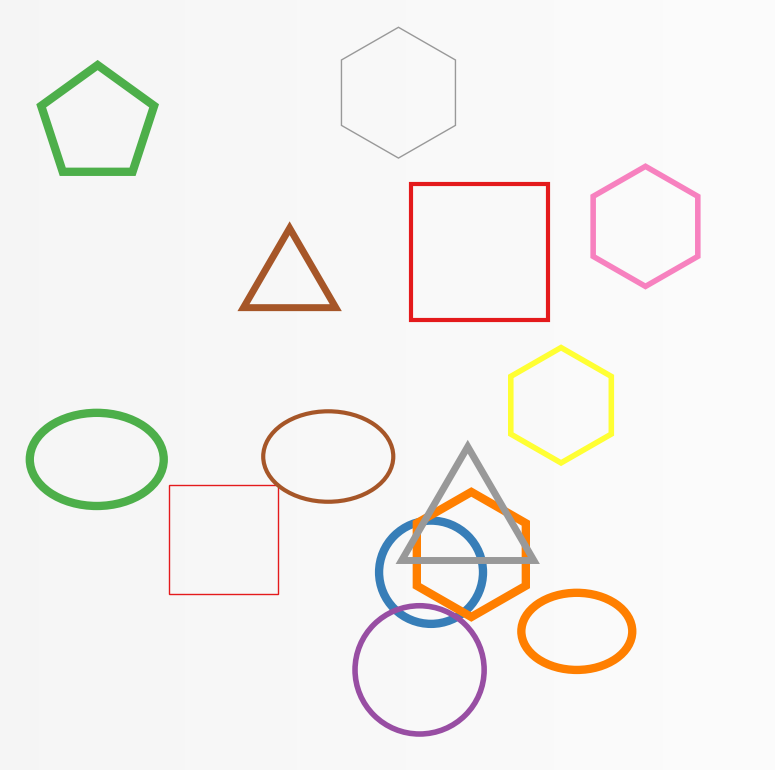[{"shape": "square", "thickness": 0.5, "radius": 0.35, "center": [0.288, 0.299]}, {"shape": "square", "thickness": 1.5, "radius": 0.44, "center": [0.619, 0.672]}, {"shape": "circle", "thickness": 3, "radius": 0.34, "center": [0.556, 0.257]}, {"shape": "oval", "thickness": 3, "radius": 0.43, "center": [0.125, 0.403]}, {"shape": "pentagon", "thickness": 3, "radius": 0.38, "center": [0.126, 0.839]}, {"shape": "circle", "thickness": 2, "radius": 0.42, "center": [0.541, 0.13]}, {"shape": "oval", "thickness": 3, "radius": 0.36, "center": [0.744, 0.18]}, {"shape": "hexagon", "thickness": 3, "radius": 0.41, "center": [0.608, 0.28]}, {"shape": "hexagon", "thickness": 2, "radius": 0.37, "center": [0.724, 0.474]}, {"shape": "triangle", "thickness": 2.5, "radius": 0.34, "center": [0.374, 0.635]}, {"shape": "oval", "thickness": 1.5, "radius": 0.42, "center": [0.424, 0.407]}, {"shape": "hexagon", "thickness": 2, "radius": 0.39, "center": [0.833, 0.706]}, {"shape": "hexagon", "thickness": 0.5, "radius": 0.42, "center": [0.514, 0.88]}, {"shape": "triangle", "thickness": 2.5, "radius": 0.49, "center": [0.604, 0.321]}]